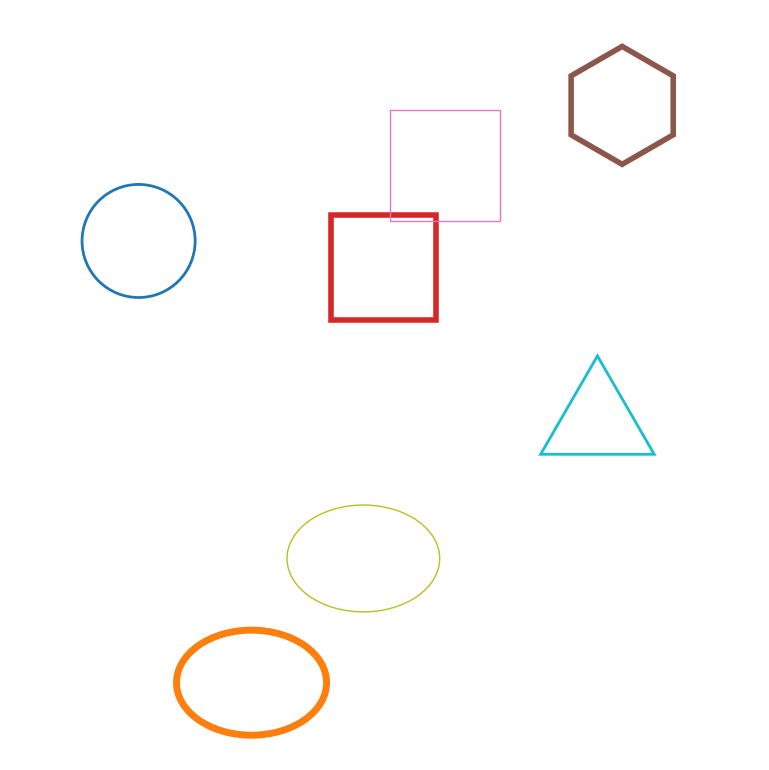[{"shape": "circle", "thickness": 1, "radius": 0.37, "center": [0.18, 0.687]}, {"shape": "oval", "thickness": 2.5, "radius": 0.49, "center": [0.327, 0.113]}, {"shape": "square", "thickness": 2, "radius": 0.34, "center": [0.498, 0.653]}, {"shape": "hexagon", "thickness": 2, "radius": 0.38, "center": [0.808, 0.863]}, {"shape": "square", "thickness": 0.5, "radius": 0.36, "center": [0.578, 0.785]}, {"shape": "oval", "thickness": 0.5, "radius": 0.5, "center": [0.472, 0.275]}, {"shape": "triangle", "thickness": 1, "radius": 0.43, "center": [0.776, 0.453]}]